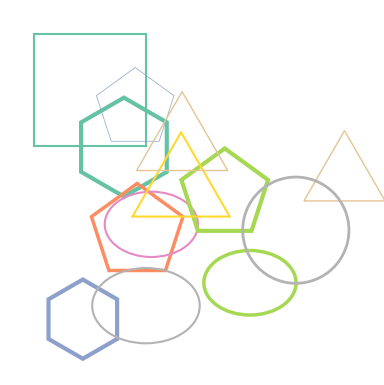[{"shape": "hexagon", "thickness": 3, "radius": 0.64, "center": [0.322, 0.618]}, {"shape": "square", "thickness": 1.5, "radius": 0.73, "center": [0.233, 0.766]}, {"shape": "pentagon", "thickness": 2.5, "radius": 0.62, "center": [0.356, 0.398]}, {"shape": "pentagon", "thickness": 0.5, "radius": 0.53, "center": [0.351, 0.719]}, {"shape": "hexagon", "thickness": 3, "radius": 0.51, "center": [0.215, 0.171]}, {"shape": "oval", "thickness": 1.5, "radius": 0.61, "center": [0.393, 0.417]}, {"shape": "oval", "thickness": 2.5, "radius": 0.6, "center": [0.649, 0.266]}, {"shape": "pentagon", "thickness": 3, "radius": 0.59, "center": [0.584, 0.496]}, {"shape": "triangle", "thickness": 1.5, "radius": 0.73, "center": [0.47, 0.51]}, {"shape": "triangle", "thickness": 1, "radius": 0.68, "center": [0.473, 0.625]}, {"shape": "triangle", "thickness": 1, "radius": 0.61, "center": [0.895, 0.539]}, {"shape": "circle", "thickness": 2, "radius": 0.69, "center": [0.768, 0.402]}, {"shape": "oval", "thickness": 1.5, "radius": 0.7, "center": [0.379, 0.206]}]